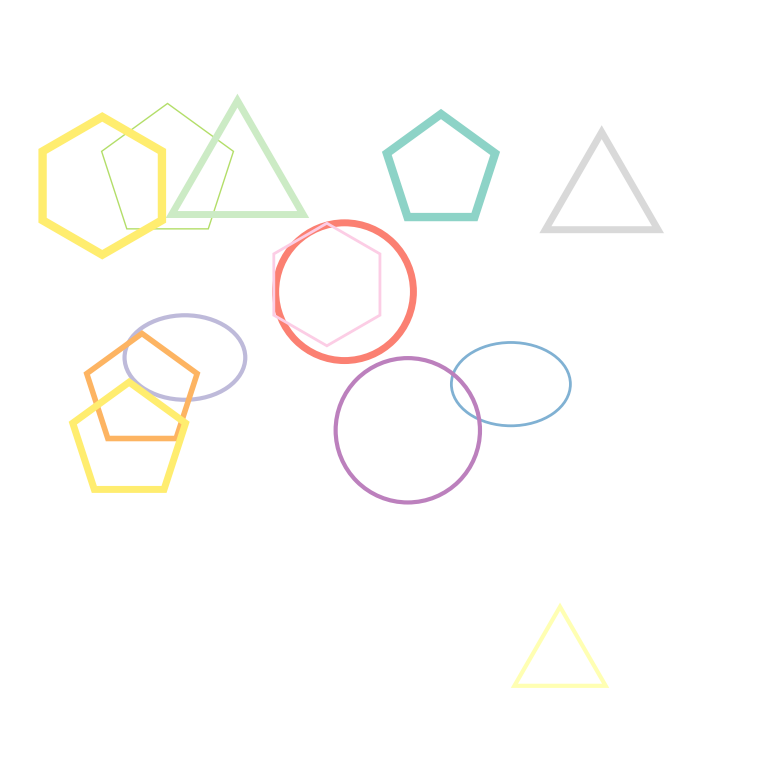[{"shape": "pentagon", "thickness": 3, "radius": 0.37, "center": [0.573, 0.778]}, {"shape": "triangle", "thickness": 1.5, "radius": 0.34, "center": [0.727, 0.144]}, {"shape": "oval", "thickness": 1.5, "radius": 0.39, "center": [0.24, 0.536]}, {"shape": "circle", "thickness": 2.5, "radius": 0.45, "center": [0.447, 0.621]}, {"shape": "oval", "thickness": 1, "radius": 0.39, "center": [0.663, 0.501]}, {"shape": "pentagon", "thickness": 2, "radius": 0.38, "center": [0.184, 0.491]}, {"shape": "pentagon", "thickness": 0.5, "radius": 0.45, "center": [0.218, 0.776]}, {"shape": "hexagon", "thickness": 1, "radius": 0.4, "center": [0.425, 0.63]}, {"shape": "triangle", "thickness": 2.5, "radius": 0.42, "center": [0.781, 0.744]}, {"shape": "circle", "thickness": 1.5, "radius": 0.47, "center": [0.53, 0.441]}, {"shape": "triangle", "thickness": 2.5, "radius": 0.49, "center": [0.308, 0.771]}, {"shape": "hexagon", "thickness": 3, "radius": 0.45, "center": [0.133, 0.759]}, {"shape": "pentagon", "thickness": 2.5, "radius": 0.39, "center": [0.168, 0.427]}]